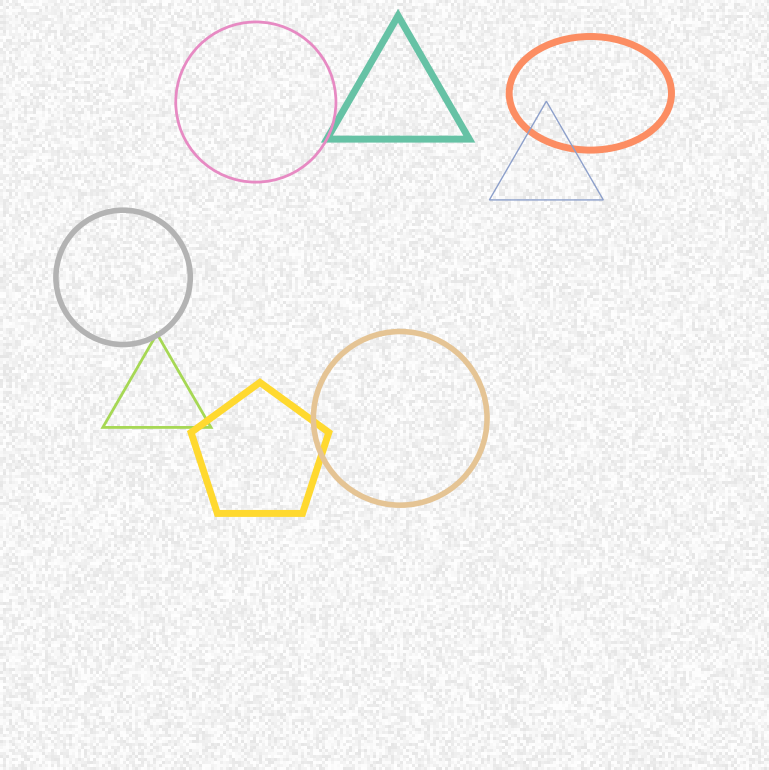[{"shape": "triangle", "thickness": 2.5, "radius": 0.53, "center": [0.517, 0.873]}, {"shape": "oval", "thickness": 2.5, "radius": 0.53, "center": [0.767, 0.879]}, {"shape": "triangle", "thickness": 0.5, "radius": 0.43, "center": [0.71, 0.783]}, {"shape": "circle", "thickness": 1, "radius": 0.52, "center": [0.332, 0.867]}, {"shape": "triangle", "thickness": 1, "radius": 0.41, "center": [0.204, 0.485]}, {"shape": "pentagon", "thickness": 2.5, "radius": 0.47, "center": [0.338, 0.409]}, {"shape": "circle", "thickness": 2, "radius": 0.56, "center": [0.52, 0.457]}, {"shape": "circle", "thickness": 2, "radius": 0.44, "center": [0.16, 0.64]}]